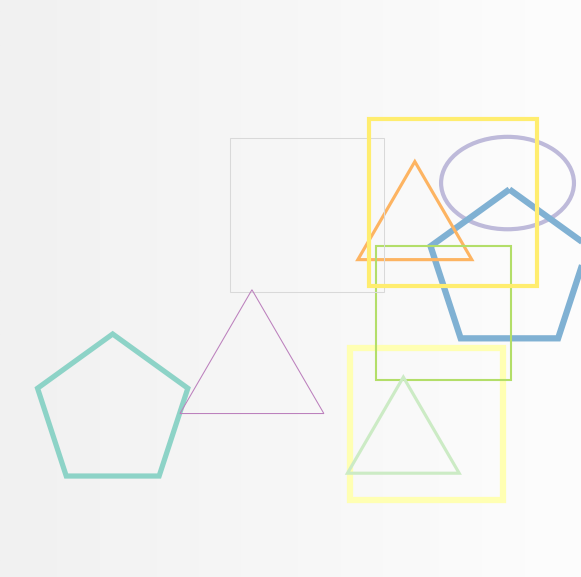[{"shape": "pentagon", "thickness": 2.5, "radius": 0.68, "center": [0.194, 0.285]}, {"shape": "square", "thickness": 3, "radius": 0.66, "center": [0.734, 0.264]}, {"shape": "oval", "thickness": 2, "radius": 0.57, "center": [0.873, 0.682]}, {"shape": "pentagon", "thickness": 3, "radius": 0.71, "center": [0.876, 0.529]}, {"shape": "triangle", "thickness": 1.5, "radius": 0.57, "center": [0.714, 0.606]}, {"shape": "square", "thickness": 1, "radius": 0.58, "center": [0.764, 0.458]}, {"shape": "square", "thickness": 0.5, "radius": 0.66, "center": [0.529, 0.627]}, {"shape": "triangle", "thickness": 0.5, "radius": 0.71, "center": [0.433, 0.355]}, {"shape": "triangle", "thickness": 1.5, "radius": 0.55, "center": [0.694, 0.235]}, {"shape": "square", "thickness": 2, "radius": 0.72, "center": [0.779, 0.648]}]